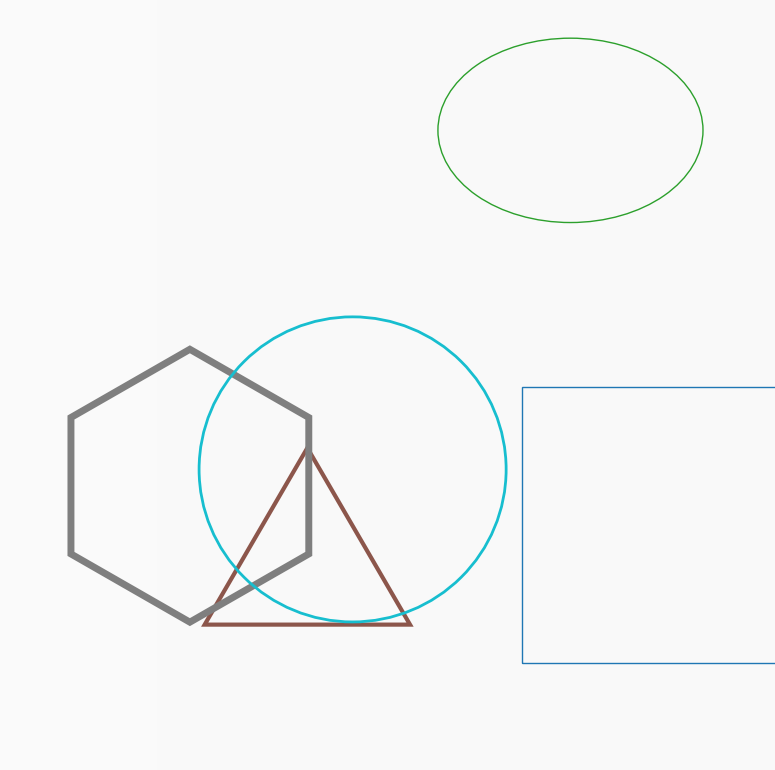[{"shape": "square", "thickness": 0.5, "radius": 0.9, "center": [0.853, 0.318]}, {"shape": "oval", "thickness": 0.5, "radius": 0.86, "center": [0.736, 0.831]}, {"shape": "triangle", "thickness": 1.5, "radius": 0.76, "center": [0.397, 0.265]}, {"shape": "hexagon", "thickness": 2.5, "radius": 0.89, "center": [0.245, 0.369]}, {"shape": "circle", "thickness": 1, "radius": 0.99, "center": [0.455, 0.39]}]